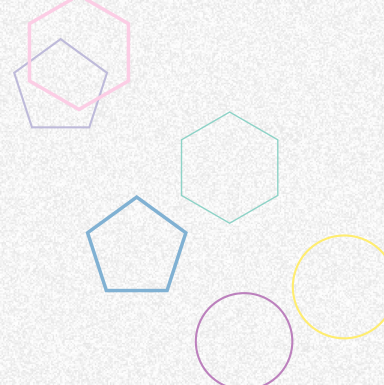[{"shape": "hexagon", "thickness": 1, "radius": 0.72, "center": [0.596, 0.565]}, {"shape": "pentagon", "thickness": 1.5, "radius": 0.63, "center": [0.157, 0.772]}, {"shape": "pentagon", "thickness": 2.5, "radius": 0.67, "center": [0.355, 0.354]}, {"shape": "hexagon", "thickness": 2.5, "radius": 0.74, "center": [0.205, 0.864]}, {"shape": "circle", "thickness": 1.5, "radius": 0.63, "center": [0.634, 0.113]}, {"shape": "circle", "thickness": 1.5, "radius": 0.67, "center": [0.894, 0.255]}]